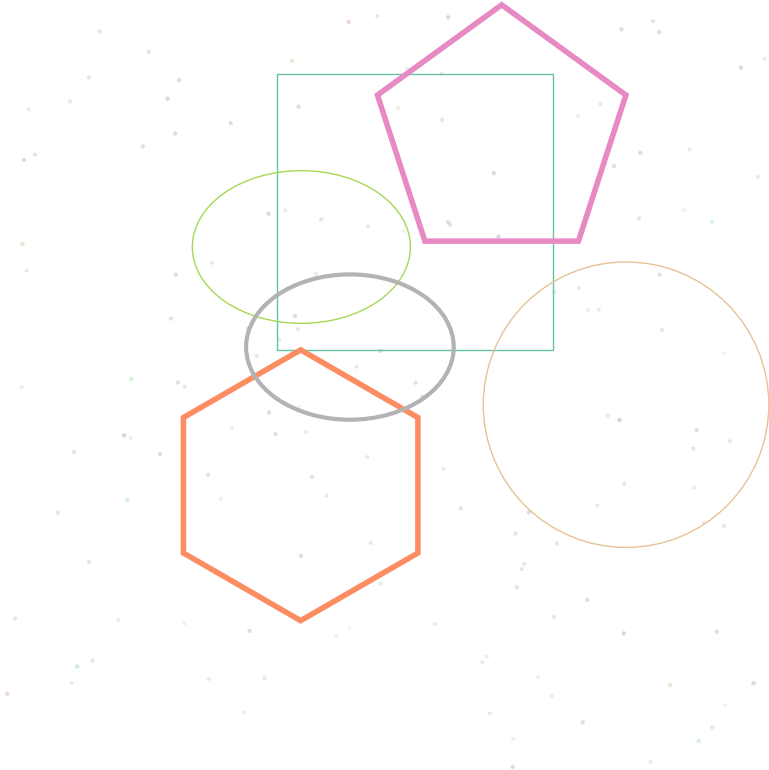[{"shape": "square", "thickness": 0.5, "radius": 0.9, "center": [0.539, 0.725]}, {"shape": "hexagon", "thickness": 2, "radius": 0.88, "center": [0.39, 0.37]}, {"shape": "pentagon", "thickness": 2, "radius": 0.85, "center": [0.652, 0.824]}, {"shape": "oval", "thickness": 0.5, "radius": 0.71, "center": [0.391, 0.679]}, {"shape": "circle", "thickness": 0.5, "radius": 0.93, "center": [0.813, 0.474]}, {"shape": "oval", "thickness": 1.5, "radius": 0.67, "center": [0.454, 0.549]}]